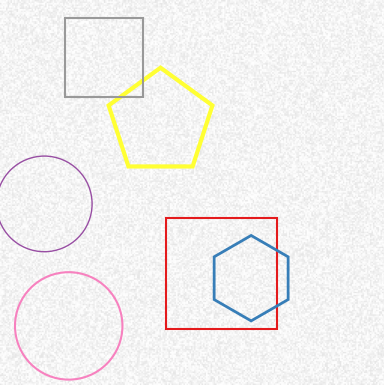[{"shape": "square", "thickness": 1.5, "radius": 0.72, "center": [0.575, 0.289]}, {"shape": "hexagon", "thickness": 2, "radius": 0.55, "center": [0.652, 0.277]}, {"shape": "circle", "thickness": 1, "radius": 0.62, "center": [0.115, 0.47]}, {"shape": "pentagon", "thickness": 3, "radius": 0.71, "center": [0.417, 0.682]}, {"shape": "circle", "thickness": 1.5, "radius": 0.7, "center": [0.178, 0.154]}, {"shape": "square", "thickness": 1.5, "radius": 0.51, "center": [0.27, 0.85]}]